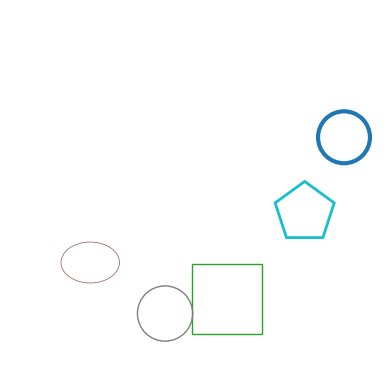[{"shape": "circle", "thickness": 3, "radius": 0.34, "center": [0.894, 0.643]}, {"shape": "square", "thickness": 1, "radius": 0.45, "center": [0.59, 0.224]}, {"shape": "oval", "thickness": 0.5, "radius": 0.38, "center": [0.234, 0.318]}, {"shape": "circle", "thickness": 1, "radius": 0.36, "center": [0.429, 0.186]}, {"shape": "pentagon", "thickness": 2, "radius": 0.4, "center": [0.791, 0.448]}]